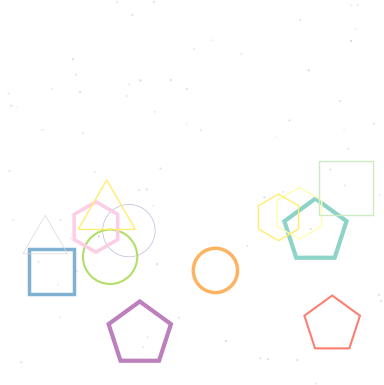[{"shape": "pentagon", "thickness": 3, "radius": 0.42, "center": [0.819, 0.399]}, {"shape": "hexagon", "thickness": 1, "radius": 0.33, "center": [0.777, 0.446]}, {"shape": "circle", "thickness": 0.5, "radius": 0.34, "center": [0.335, 0.401]}, {"shape": "pentagon", "thickness": 1.5, "radius": 0.38, "center": [0.863, 0.157]}, {"shape": "square", "thickness": 2.5, "radius": 0.29, "center": [0.133, 0.295]}, {"shape": "circle", "thickness": 2.5, "radius": 0.29, "center": [0.56, 0.298]}, {"shape": "circle", "thickness": 1.5, "radius": 0.35, "center": [0.286, 0.333]}, {"shape": "hexagon", "thickness": 2.5, "radius": 0.33, "center": [0.249, 0.41]}, {"shape": "triangle", "thickness": 0.5, "radius": 0.33, "center": [0.117, 0.374]}, {"shape": "pentagon", "thickness": 3, "radius": 0.43, "center": [0.363, 0.132]}, {"shape": "square", "thickness": 1, "radius": 0.35, "center": [0.899, 0.511]}, {"shape": "hexagon", "thickness": 1, "radius": 0.3, "center": [0.723, 0.435]}, {"shape": "triangle", "thickness": 1, "radius": 0.43, "center": [0.277, 0.447]}]